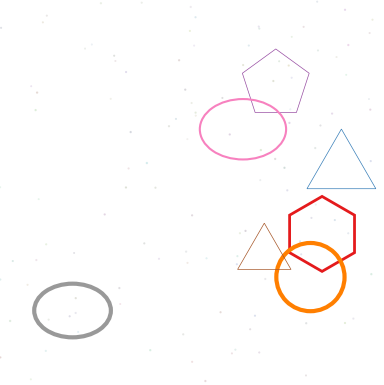[{"shape": "hexagon", "thickness": 2, "radius": 0.49, "center": [0.837, 0.392]}, {"shape": "triangle", "thickness": 0.5, "radius": 0.52, "center": [0.887, 0.561]}, {"shape": "pentagon", "thickness": 0.5, "radius": 0.46, "center": [0.716, 0.782]}, {"shape": "circle", "thickness": 3, "radius": 0.44, "center": [0.806, 0.28]}, {"shape": "triangle", "thickness": 0.5, "radius": 0.4, "center": [0.686, 0.34]}, {"shape": "oval", "thickness": 1.5, "radius": 0.56, "center": [0.631, 0.664]}, {"shape": "oval", "thickness": 3, "radius": 0.5, "center": [0.188, 0.193]}]